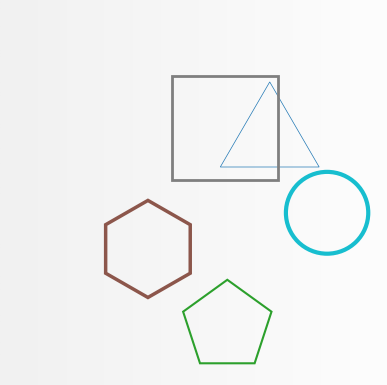[{"shape": "triangle", "thickness": 0.5, "radius": 0.74, "center": [0.696, 0.64]}, {"shape": "pentagon", "thickness": 1.5, "radius": 0.6, "center": [0.587, 0.153]}, {"shape": "hexagon", "thickness": 2.5, "radius": 0.63, "center": [0.382, 0.353]}, {"shape": "square", "thickness": 2, "radius": 0.68, "center": [0.581, 0.667]}, {"shape": "circle", "thickness": 3, "radius": 0.53, "center": [0.844, 0.447]}]